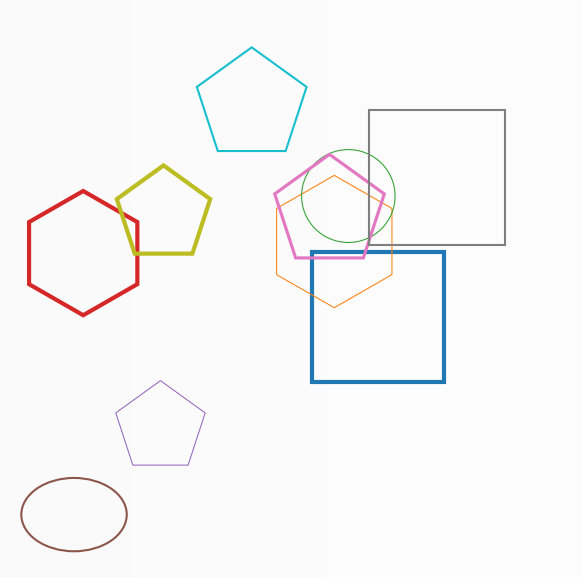[{"shape": "square", "thickness": 2, "radius": 0.57, "center": [0.65, 0.45]}, {"shape": "hexagon", "thickness": 0.5, "radius": 0.57, "center": [0.575, 0.581]}, {"shape": "circle", "thickness": 0.5, "radius": 0.4, "center": [0.599, 0.66]}, {"shape": "hexagon", "thickness": 2, "radius": 0.54, "center": [0.143, 0.561]}, {"shape": "pentagon", "thickness": 0.5, "radius": 0.4, "center": [0.276, 0.259]}, {"shape": "oval", "thickness": 1, "radius": 0.45, "center": [0.127, 0.108]}, {"shape": "pentagon", "thickness": 1.5, "radius": 0.5, "center": [0.567, 0.633]}, {"shape": "square", "thickness": 1, "radius": 0.58, "center": [0.751, 0.691]}, {"shape": "pentagon", "thickness": 2, "radius": 0.42, "center": [0.281, 0.628]}, {"shape": "pentagon", "thickness": 1, "radius": 0.5, "center": [0.433, 0.818]}]